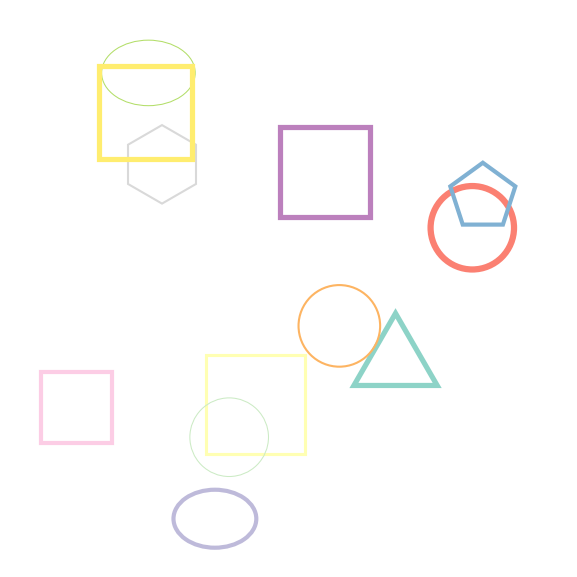[{"shape": "triangle", "thickness": 2.5, "radius": 0.42, "center": [0.685, 0.373]}, {"shape": "square", "thickness": 1.5, "radius": 0.43, "center": [0.443, 0.299]}, {"shape": "oval", "thickness": 2, "radius": 0.36, "center": [0.372, 0.101]}, {"shape": "circle", "thickness": 3, "radius": 0.36, "center": [0.818, 0.605]}, {"shape": "pentagon", "thickness": 2, "radius": 0.3, "center": [0.836, 0.658]}, {"shape": "circle", "thickness": 1, "radius": 0.35, "center": [0.588, 0.435]}, {"shape": "oval", "thickness": 0.5, "radius": 0.41, "center": [0.257, 0.873]}, {"shape": "square", "thickness": 2, "radius": 0.31, "center": [0.132, 0.293]}, {"shape": "hexagon", "thickness": 1, "radius": 0.34, "center": [0.281, 0.715]}, {"shape": "square", "thickness": 2.5, "radius": 0.39, "center": [0.562, 0.702]}, {"shape": "circle", "thickness": 0.5, "radius": 0.34, "center": [0.397, 0.242]}, {"shape": "square", "thickness": 2.5, "radius": 0.4, "center": [0.251, 0.804]}]